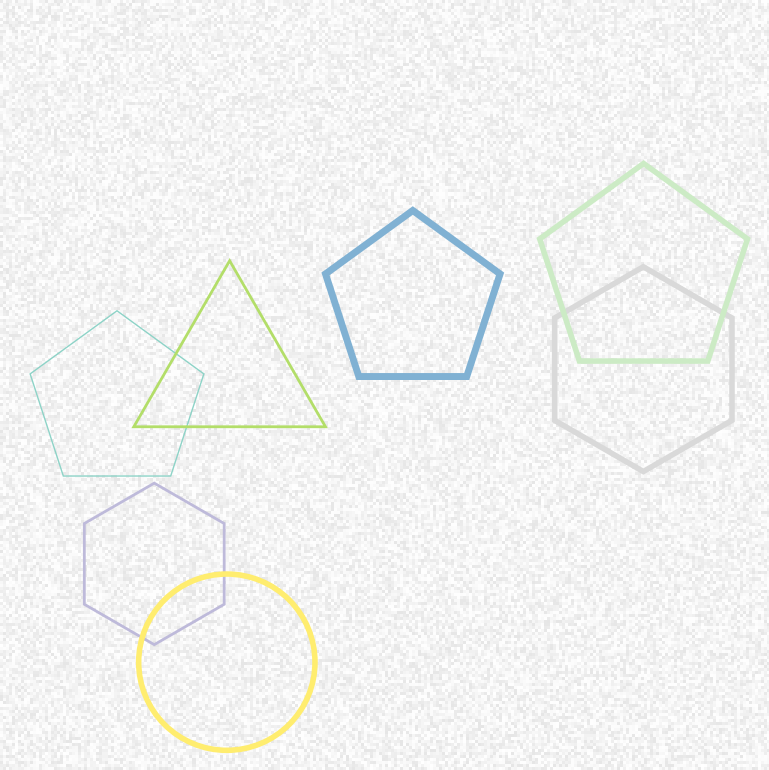[{"shape": "pentagon", "thickness": 0.5, "radius": 0.59, "center": [0.152, 0.478]}, {"shape": "hexagon", "thickness": 1, "radius": 0.52, "center": [0.2, 0.268]}, {"shape": "pentagon", "thickness": 2.5, "radius": 0.6, "center": [0.536, 0.607]}, {"shape": "triangle", "thickness": 1, "radius": 0.72, "center": [0.298, 0.518]}, {"shape": "hexagon", "thickness": 2, "radius": 0.66, "center": [0.835, 0.521]}, {"shape": "pentagon", "thickness": 2, "radius": 0.71, "center": [0.836, 0.646]}, {"shape": "circle", "thickness": 2, "radius": 0.57, "center": [0.295, 0.14]}]